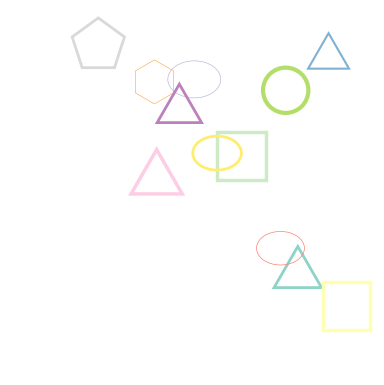[{"shape": "triangle", "thickness": 2, "radius": 0.36, "center": [0.774, 0.289]}, {"shape": "square", "thickness": 2.5, "radius": 0.31, "center": [0.9, 0.206]}, {"shape": "oval", "thickness": 0.5, "radius": 0.34, "center": [0.505, 0.794]}, {"shape": "oval", "thickness": 0.5, "radius": 0.31, "center": [0.729, 0.355]}, {"shape": "triangle", "thickness": 1.5, "radius": 0.31, "center": [0.853, 0.852]}, {"shape": "hexagon", "thickness": 0.5, "radius": 0.29, "center": [0.401, 0.787]}, {"shape": "circle", "thickness": 3, "radius": 0.29, "center": [0.742, 0.765]}, {"shape": "triangle", "thickness": 2.5, "radius": 0.38, "center": [0.407, 0.535]}, {"shape": "pentagon", "thickness": 2, "radius": 0.36, "center": [0.255, 0.882]}, {"shape": "triangle", "thickness": 2, "radius": 0.33, "center": [0.466, 0.715]}, {"shape": "square", "thickness": 2.5, "radius": 0.32, "center": [0.627, 0.595]}, {"shape": "oval", "thickness": 2, "radius": 0.32, "center": [0.564, 0.602]}]